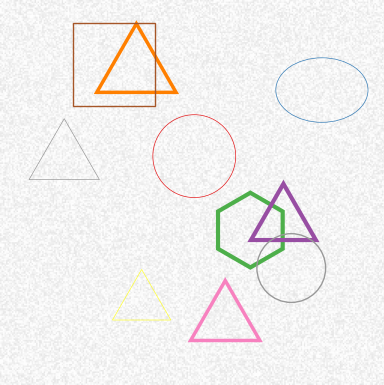[{"shape": "circle", "thickness": 0.5, "radius": 0.54, "center": [0.505, 0.594]}, {"shape": "oval", "thickness": 0.5, "radius": 0.6, "center": [0.836, 0.766]}, {"shape": "hexagon", "thickness": 3, "radius": 0.48, "center": [0.65, 0.402]}, {"shape": "triangle", "thickness": 3, "radius": 0.49, "center": [0.736, 0.425]}, {"shape": "triangle", "thickness": 2.5, "radius": 0.59, "center": [0.354, 0.82]}, {"shape": "triangle", "thickness": 0.5, "radius": 0.44, "center": [0.368, 0.213]}, {"shape": "square", "thickness": 1, "radius": 0.53, "center": [0.296, 0.833]}, {"shape": "triangle", "thickness": 2.5, "radius": 0.52, "center": [0.585, 0.168]}, {"shape": "triangle", "thickness": 0.5, "radius": 0.53, "center": [0.167, 0.586]}, {"shape": "circle", "thickness": 1, "radius": 0.45, "center": [0.756, 0.304]}]